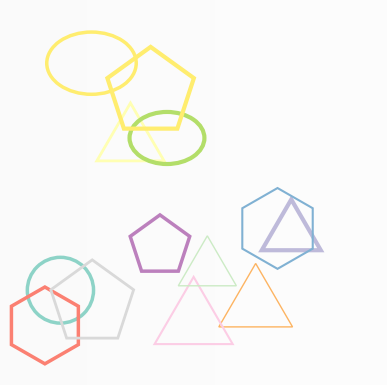[{"shape": "circle", "thickness": 2.5, "radius": 0.43, "center": [0.156, 0.246]}, {"shape": "triangle", "thickness": 2, "radius": 0.5, "center": [0.337, 0.632]}, {"shape": "triangle", "thickness": 3, "radius": 0.44, "center": [0.752, 0.394]}, {"shape": "hexagon", "thickness": 2.5, "radius": 0.5, "center": [0.116, 0.155]}, {"shape": "hexagon", "thickness": 1.5, "radius": 0.52, "center": [0.716, 0.407]}, {"shape": "triangle", "thickness": 1, "radius": 0.55, "center": [0.66, 0.206]}, {"shape": "oval", "thickness": 3, "radius": 0.48, "center": [0.431, 0.642]}, {"shape": "triangle", "thickness": 1.5, "radius": 0.58, "center": [0.5, 0.164]}, {"shape": "pentagon", "thickness": 2, "radius": 0.56, "center": [0.238, 0.213]}, {"shape": "pentagon", "thickness": 2.5, "radius": 0.4, "center": [0.413, 0.361]}, {"shape": "triangle", "thickness": 1, "radius": 0.43, "center": [0.535, 0.301]}, {"shape": "pentagon", "thickness": 3, "radius": 0.59, "center": [0.389, 0.761]}, {"shape": "oval", "thickness": 2.5, "radius": 0.58, "center": [0.236, 0.836]}]